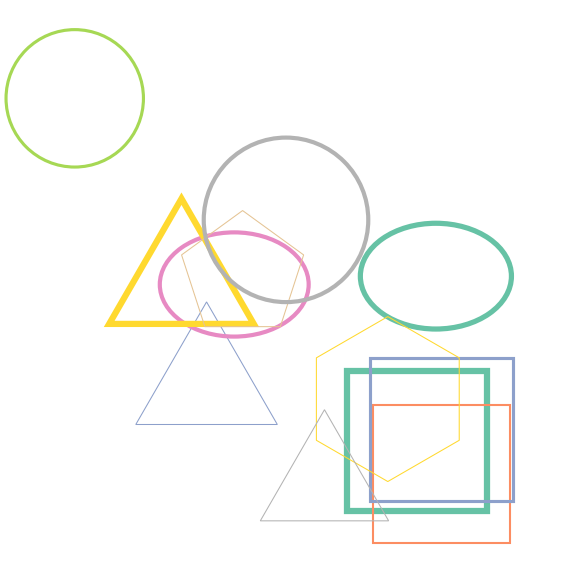[{"shape": "square", "thickness": 3, "radius": 0.6, "center": [0.722, 0.235]}, {"shape": "oval", "thickness": 2.5, "radius": 0.65, "center": [0.755, 0.521]}, {"shape": "square", "thickness": 1, "radius": 0.59, "center": [0.765, 0.178]}, {"shape": "triangle", "thickness": 0.5, "radius": 0.71, "center": [0.358, 0.335]}, {"shape": "square", "thickness": 1.5, "radius": 0.62, "center": [0.765, 0.255]}, {"shape": "oval", "thickness": 2, "radius": 0.64, "center": [0.406, 0.507]}, {"shape": "circle", "thickness": 1.5, "radius": 0.59, "center": [0.129, 0.829]}, {"shape": "hexagon", "thickness": 0.5, "radius": 0.71, "center": [0.672, 0.308]}, {"shape": "triangle", "thickness": 3, "radius": 0.72, "center": [0.314, 0.511]}, {"shape": "pentagon", "thickness": 0.5, "radius": 0.56, "center": [0.42, 0.523]}, {"shape": "circle", "thickness": 2, "radius": 0.71, "center": [0.495, 0.618]}, {"shape": "triangle", "thickness": 0.5, "radius": 0.64, "center": [0.562, 0.161]}]